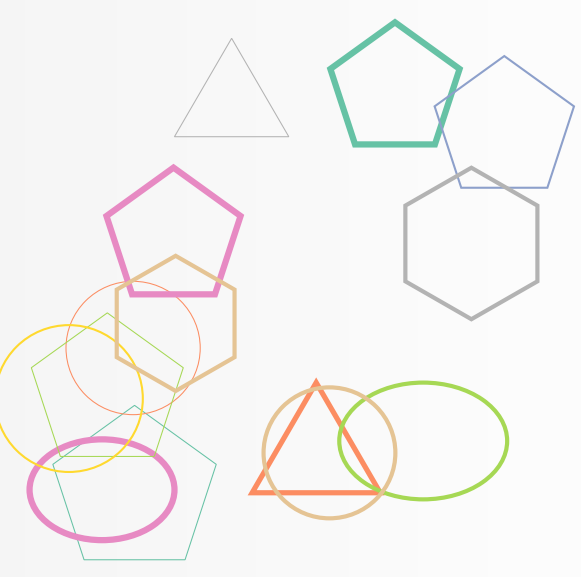[{"shape": "pentagon", "thickness": 3, "radius": 0.58, "center": [0.68, 0.844]}, {"shape": "pentagon", "thickness": 0.5, "radius": 0.74, "center": [0.231, 0.149]}, {"shape": "triangle", "thickness": 2.5, "radius": 0.64, "center": [0.544, 0.209]}, {"shape": "circle", "thickness": 0.5, "radius": 0.58, "center": [0.229, 0.397]}, {"shape": "pentagon", "thickness": 1, "radius": 0.63, "center": [0.868, 0.776]}, {"shape": "oval", "thickness": 3, "radius": 0.62, "center": [0.176, 0.151]}, {"shape": "pentagon", "thickness": 3, "radius": 0.61, "center": [0.299, 0.588]}, {"shape": "pentagon", "thickness": 0.5, "radius": 0.69, "center": [0.185, 0.32]}, {"shape": "oval", "thickness": 2, "radius": 0.72, "center": [0.728, 0.236]}, {"shape": "circle", "thickness": 1, "radius": 0.64, "center": [0.119, 0.309]}, {"shape": "circle", "thickness": 2, "radius": 0.57, "center": [0.567, 0.215]}, {"shape": "hexagon", "thickness": 2, "radius": 0.59, "center": [0.302, 0.439]}, {"shape": "hexagon", "thickness": 2, "radius": 0.66, "center": [0.811, 0.578]}, {"shape": "triangle", "thickness": 0.5, "radius": 0.57, "center": [0.398, 0.819]}]